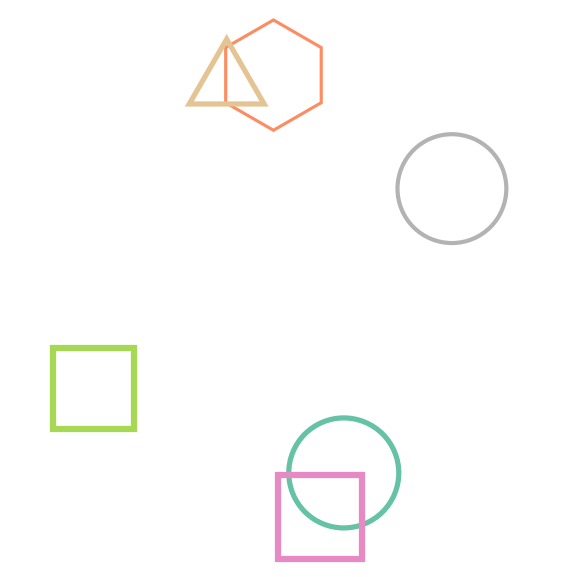[{"shape": "circle", "thickness": 2.5, "radius": 0.48, "center": [0.595, 0.18]}, {"shape": "hexagon", "thickness": 1.5, "radius": 0.48, "center": [0.474, 0.869]}, {"shape": "square", "thickness": 3, "radius": 0.36, "center": [0.554, 0.104]}, {"shape": "square", "thickness": 3, "radius": 0.35, "center": [0.163, 0.326]}, {"shape": "triangle", "thickness": 2.5, "radius": 0.37, "center": [0.393, 0.857]}, {"shape": "circle", "thickness": 2, "radius": 0.47, "center": [0.783, 0.673]}]